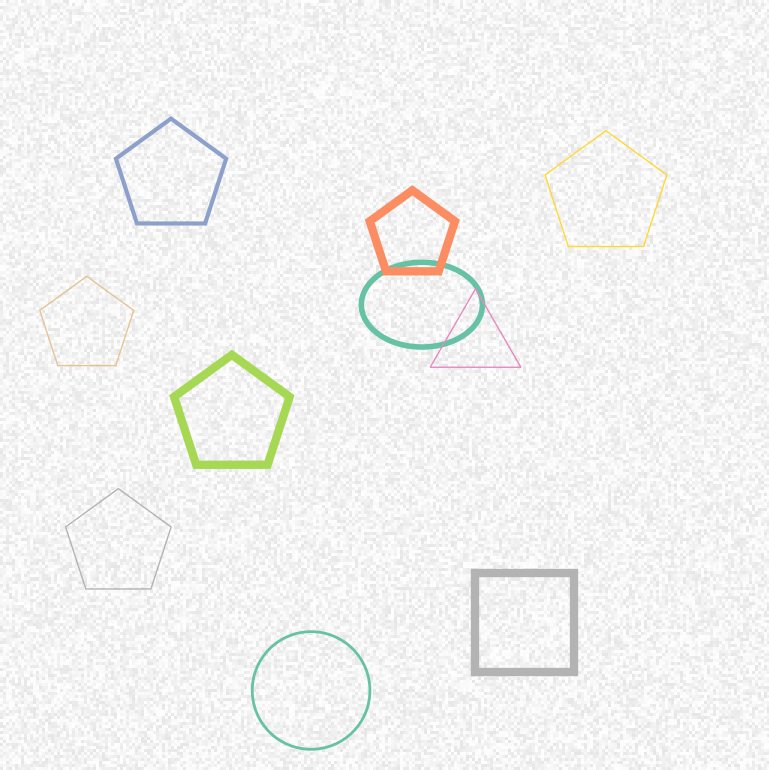[{"shape": "oval", "thickness": 2, "radius": 0.39, "center": [0.548, 0.604]}, {"shape": "circle", "thickness": 1, "radius": 0.38, "center": [0.404, 0.103]}, {"shape": "pentagon", "thickness": 3, "radius": 0.29, "center": [0.536, 0.695]}, {"shape": "pentagon", "thickness": 1.5, "radius": 0.38, "center": [0.222, 0.771]}, {"shape": "triangle", "thickness": 0.5, "radius": 0.34, "center": [0.618, 0.557]}, {"shape": "pentagon", "thickness": 3, "radius": 0.39, "center": [0.301, 0.46]}, {"shape": "pentagon", "thickness": 0.5, "radius": 0.42, "center": [0.787, 0.747]}, {"shape": "pentagon", "thickness": 0.5, "radius": 0.32, "center": [0.113, 0.577]}, {"shape": "square", "thickness": 3, "radius": 0.32, "center": [0.681, 0.191]}, {"shape": "pentagon", "thickness": 0.5, "radius": 0.36, "center": [0.154, 0.293]}]